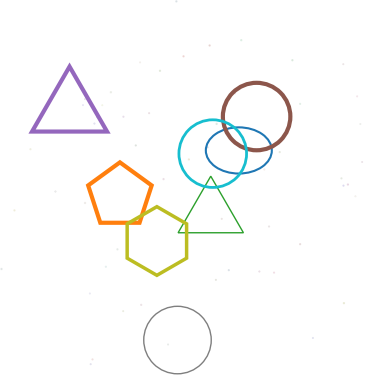[{"shape": "oval", "thickness": 1.5, "radius": 0.43, "center": [0.62, 0.609]}, {"shape": "pentagon", "thickness": 3, "radius": 0.43, "center": [0.311, 0.492]}, {"shape": "triangle", "thickness": 1, "radius": 0.49, "center": [0.547, 0.444]}, {"shape": "triangle", "thickness": 3, "radius": 0.56, "center": [0.181, 0.715]}, {"shape": "circle", "thickness": 3, "radius": 0.44, "center": [0.667, 0.697]}, {"shape": "circle", "thickness": 1, "radius": 0.44, "center": [0.461, 0.117]}, {"shape": "hexagon", "thickness": 2.5, "radius": 0.45, "center": [0.407, 0.374]}, {"shape": "circle", "thickness": 2, "radius": 0.44, "center": [0.553, 0.601]}]